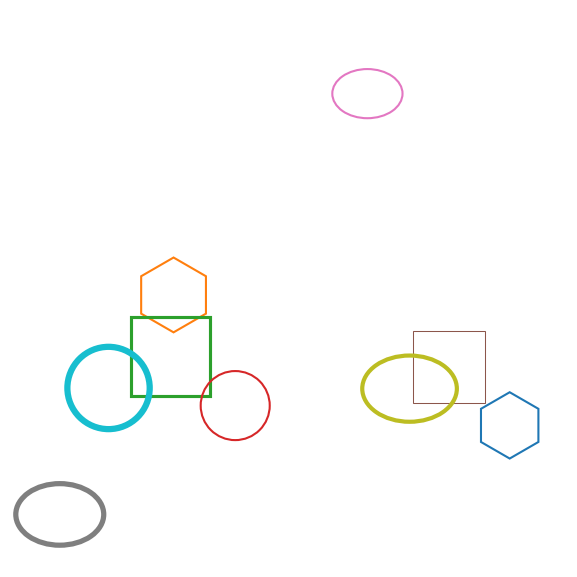[{"shape": "hexagon", "thickness": 1, "radius": 0.29, "center": [0.883, 0.263]}, {"shape": "hexagon", "thickness": 1, "radius": 0.32, "center": [0.301, 0.488]}, {"shape": "square", "thickness": 1.5, "radius": 0.34, "center": [0.296, 0.381]}, {"shape": "circle", "thickness": 1, "radius": 0.3, "center": [0.407, 0.297]}, {"shape": "square", "thickness": 0.5, "radius": 0.31, "center": [0.778, 0.364]}, {"shape": "oval", "thickness": 1, "radius": 0.3, "center": [0.636, 0.837]}, {"shape": "oval", "thickness": 2.5, "radius": 0.38, "center": [0.103, 0.108]}, {"shape": "oval", "thickness": 2, "radius": 0.41, "center": [0.709, 0.326]}, {"shape": "circle", "thickness": 3, "radius": 0.36, "center": [0.188, 0.327]}]